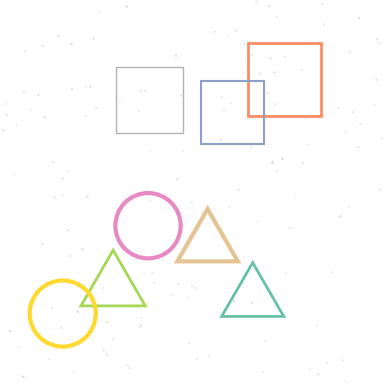[{"shape": "triangle", "thickness": 2, "radius": 0.47, "center": [0.656, 0.225]}, {"shape": "square", "thickness": 2, "radius": 0.47, "center": [0.739, 0.793]}, {"shape": "square", "thickness": 1.5, "radius": 0.41, "center": [0.604, 0.708]}, {"shape": "circle", "thickness": 3, "radius": 0.42, "center": [0.384, 0.414]}, {"shape": "triangle", "thickness": 2, "radius": 0.48, "center": [0.294, 0.254]}, {"shape": "circle", "thickness": 3, "radius": 0.43, "center": [0.163, 0.186]}, {"shape": "triangle", "thickness": 3, "radius": 0.45, "center": [0.539, 0.367]}, {"shape": "square", "thickness": 1, "radius": 0.43, "center": [0.388, 0.741]}]